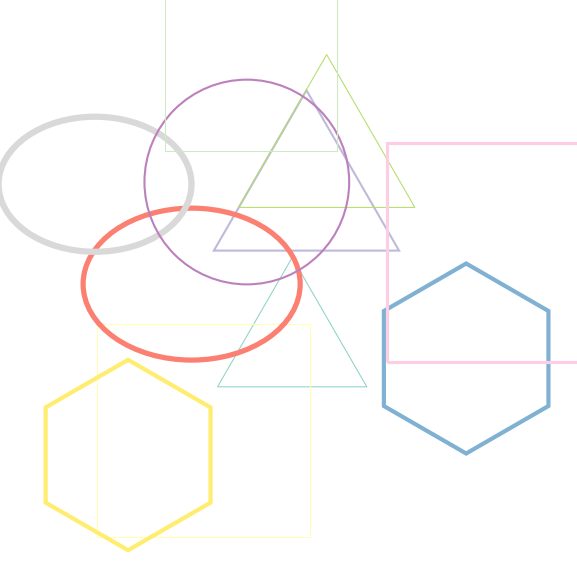[{"shape": "triangle", "thickness": 0.5, "radius": 0.75, "center": [0.506, 0.404]}, {"shape": "square", "thickness": 0.5, "radius": 0.92, "center": [0.352, 0.253]}, {"shape": "triangle", "thickness": 1, "radius": 0.93, "center": [0.531, 0.658]}, {"shape": "oval", "thickness": 2.5, "radius": 0.94, "center": [0.332, 0.507]}, {"shape": "hexagon", "thickness": 2, "radius": 0.82, "center": [0.807, 0.378]}, {"shape": "triangle", "thickness": 0.5, "radius": 0.88, "center": [0.566, 0.728]}, {"shape": "square", "thickness": 1.5, "radius": 0.95, "center": [0.86, 0.562]}, {"shape": "oval", "thickness": 3, "radius": 0.84, "center": [0.165, 0.68]}, {"shape": "circle", "thickness": 1, "radius": 0.89, "center": [0.427, 0.684]}, {"shape": "square", "thickness": 0.5, "radius": 0.74, "center": [0.435, 0.887]}, {"shape": "hexagon", "thickness": 2, "radius": 0.82, "center": [0.222, 0.211]}]